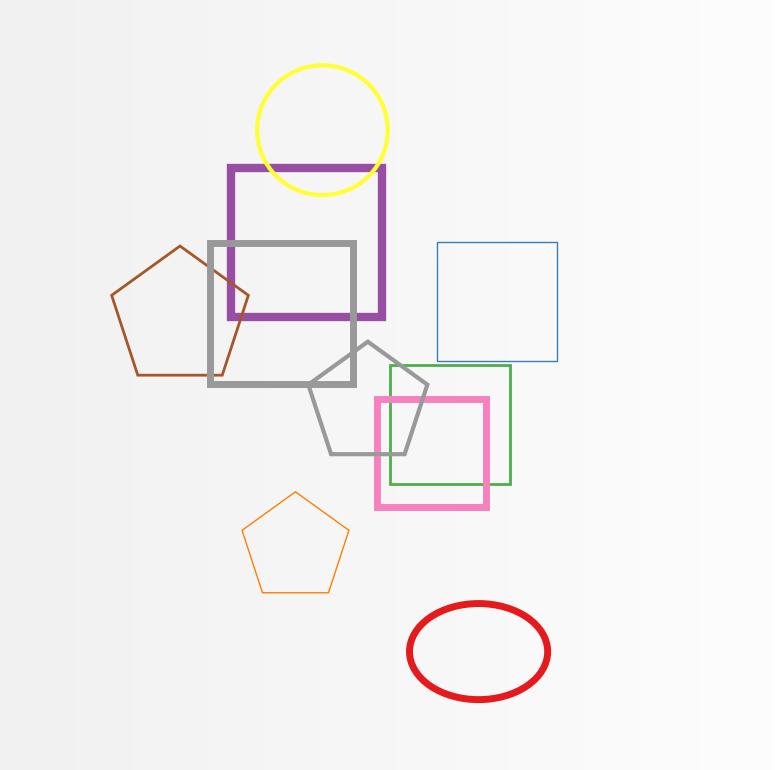[{"shape": "oval", "thickness": 2.5, "radius": 0.45, "center": [0.618, 0.154]}, {"shape": "square", "thickness": 0.5, "radius": 0.39, "center": [0.641, 0.608]}, {"shape": "square", "thickness": 1, "radius": 0.39, "center": [0.581, 0.449]}, {"shape": "square", "thickness": 3, "radius": 0.49, "center": [0.395, 0.685]}, {"shape": "pentagon", "thickness": 0.5, "radius": 0.36, "center": [0.381, 0.289]}, {"shape": "circle", "thickness": 1.5, "radius": 0.42, "center": [0.416, 0.831]}, {"shape": "pentagon", "thickness": 1, "radius": 0.46, "center": [0.232, 0.588]}, {"shape": "square", "thickness": 2.5, "radius": 0.35, "center": [0.557, 0.411]}, {"shape": "pentagon", "thickness": 1.5, "radius": 0.4, "center": [0.475, 0.475]}, {"shape": "square", "thickness": 2.5, "radius": 0.46, "center": [0.363, 0.593]}]